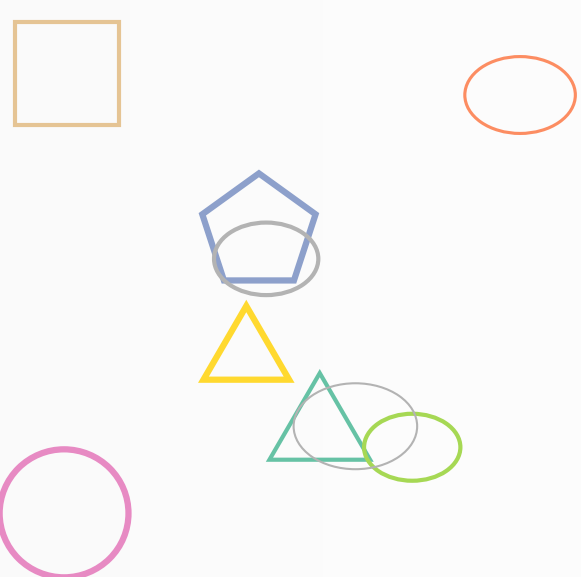[{"shape": "triangle", "thickness": 2, "radius": 0.5, "center": [0.55, 0.253]}, {"shape": "oval", "thickness": 1.5, "radius": 0.48, "center": [0.895, 0.835]}, {"shape": "pentagon", "thickness": 3, "radius": 0.51, "center": [0.445, 0.596]}, {"shape": "circle", "thickness": 3, "radius": 0.55, "center": [0.11, 0.11]}, {"shape": "oval", "thickness": 2, "radius": 0.41, "center": [0.709, 0.225]}, {"shape": "triangle", "thickness": 3, "radius": 0.43, "center": [0.424, 0.384]}, {"shape": "square", "thickness": 2, "radius": 0.44, "center": [0.115, 0.872]}, {"shape": "oval", "thickness": 2, "radius": 0.45, "center": [0.458, 0.551]}, {"shape": "oval", "thickness": 1, "radius": 0.53, "center": [0.611, 0.261]}]